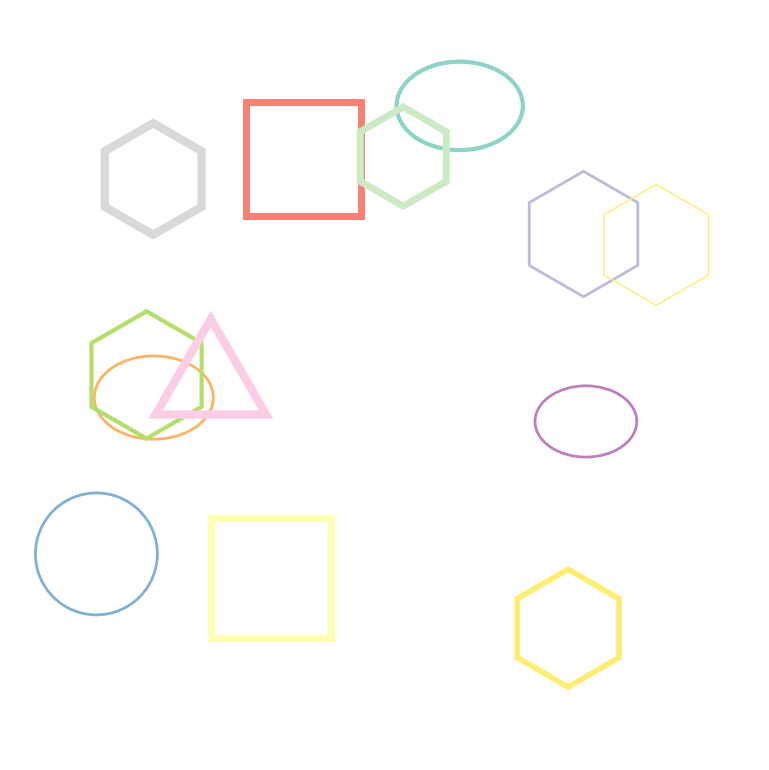[{"shape": "oval", "thickness": 1.5, "radius": 0.41, "center": [0.597, 0.863]}, {"shape": "square", "thickness": 2.5, "radius": 0.39, "center": [0.352, 0.249]}, {"shape": "hexagon", "thickness": 1, "radius": 0.41, "center": [0.758, 0.696]}, {"shape": "square", "thickness": 2.5, "radius": 0.37, "center": [0.394, 0.793]}, {"shape": "circle", "thickness": 1, "radius": 0.4, "center": [0.125, 0.281]}, {"shape": "oval", "thickness": 1, "radius": 0.39, "center": [0.2, 0.484]}, {"shape": "hexagon", "thickness": 1.5, "radius": 0.41, "center": [0.19, 0.513]}, {"shape": "triangle", "thickness": 3, "radius": 0.41, "center": [0.274, 0.503]}, {"shape": "hexagon", "thickness": 3, "radius": 0.36, "center": [0.199, 0.768]}, {"shape": "oval", "thickness": 1, "radius": 0.33, "center": [0.761, 0.453]}, {"shape": "hexagon", "thickness": 2.5, "radius": 0.32, "center": [0.524, 0.797]}, {"shape": "hexagon", "thickness": 0.5, "radius": 0.39, "center": [0.852, 0.682]}, {"shape": "hexagon", "thickness": 2, "radius": 0.38, "center": [0.738, 0.184]}]